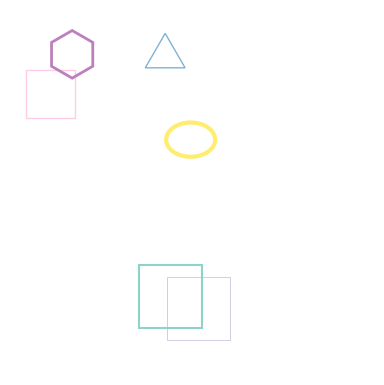[{"shape": "square", "thickness": 1.5, "radius": 0.41, "center": [0.443, 0.229]}, {"shape": "square", "thickness": 0.5, "radius": 0.41, "center": [0.515, 0.199]}, {"shape": "triangle", "thickness": 1, "radius": 0.3, "center": [0.429, 0.854]}, {"shape": "square", "thickness": 1, "radius": 0.32, "center": [0.13, 0.756]}, {"shape": "hexagon", "thickness": 2, "radius": 0.31, "center": [0.187, 0.859]}, {"shape": "oval", "thickness": 3, "radius": 0.32, "center": [0.495, 0.637]}]